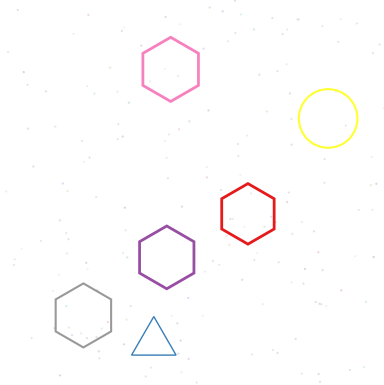[{"shape": "hexagon", "thickness": 2, "radius": 0.39, "center": [0.644, 0.444]}, {"shape": "triangle", "thickness": 1, "radius": 0.33, "center": [0.4, 0.111]}, {"shape": "hexagon", "thickness": 2, "radius": 0.41, "center": [0.433, 0.331]}, {"shape": "circle", "thickness": 1.5, "radius": 0.38, "center": [0.852, 0.692]}, {"shape": "hexagon", "thickness": 2, "radius": 0.42, "center": [0.443, 0.82]}, {"shape": "hexagon", "thickness": 1.5, "radius": 0.42, "center": [0.217, 0.181]}]